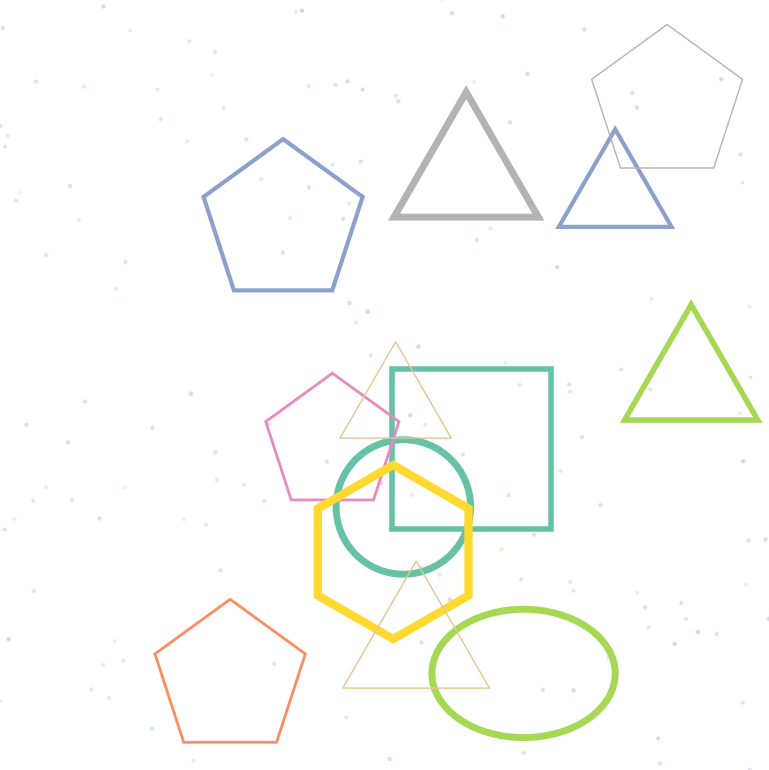[{"shape": "circle", "thickness": 2.5, "radius": 0.44, "center": [0.524, 0.342]}, {"shape": "square", "thickness": 2, "radius": 0.52, "center": [0.612, 0.417]}, {"shape": "pentagon", "thickness": 1, "radius": 0.51, "center": [0.299, 0.119]}, {"shape": "triangle", "thickness": 1.5, "radius": 0.42, "center": [0.799, 0.748]}, {"shape": "pentagon", "thickness": 1.5, "radius": 0.54, "center": [0.368, 0.711]}, {"shape": "pentagon", "thickness": 1, "radius": 0.45, "center": [0.432, 0.424]}, {"shape": "oval", "thickness": 2.5, "radius": 0.6, "center": [0.68, 0.125]}, {"shape": "triangle", "thickness": 2, "radius": 0.5, "center": [0.898, 0.504]}, {"shape": "hexagon", "thickness": 3, "radius": 0.56, "center": [0.511, 0.283]}, {"shape": "triangle", "thickness": 0.5, "radius": 0.42, "center": [0.514, 0.473]}, {"shape": "triangle", "thickness": 0.5, "radius": 0.55, "center": [0.54, 0.161]}, {"shape": "triangle", "thickness": 2.5, "radius": 0.54, "center": [0.605, 0.772]}, {"shape": "pentagon", "thickness": 0.5, "radius": 0.51, "center": [0.866, 0.865]}]